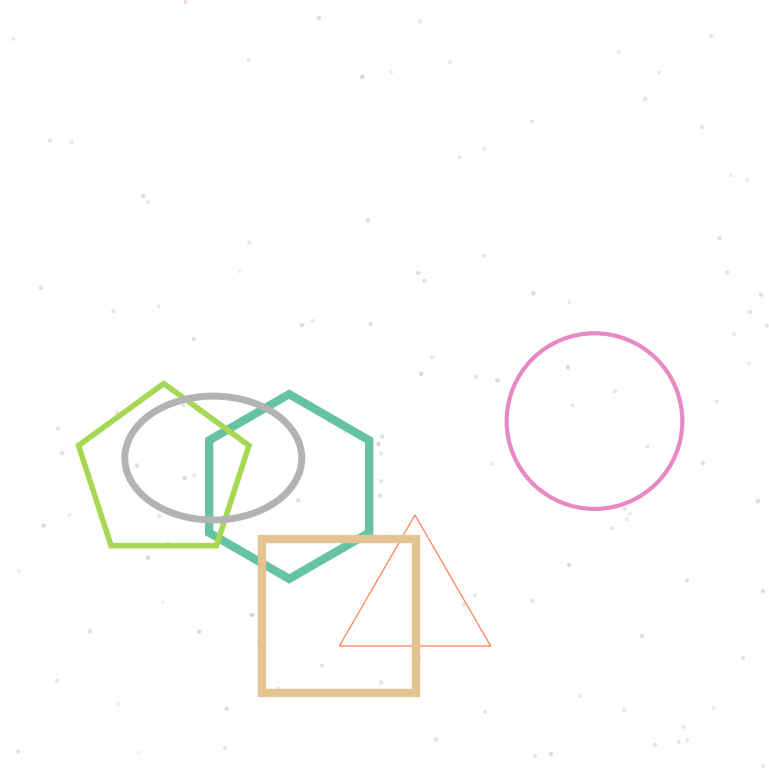[{"shape": "hexagon", "thickness": 3, "radius": 0.6, "center": [0.376, 0.368]}, {"shape": "triangle", "thickness": 0.5, "radius": 0.57, "center": [0.539, 0.218]}, {"shape": "circle", "thickness": 1.5, "radius": 0.57, "center": [0.772, 0.453]}, {"shape": "pentagon", "thickness": 2, "radius": 0.58, "center": [0.213, 0.385]}, {"shape": "square", "thickness": 3, "radius": 0.5, "center": [0.441, 0.2]}, {"shape": "oval", "thickness": 2.5, "radius": 0.57, "center": [0.277, 0.405]}]